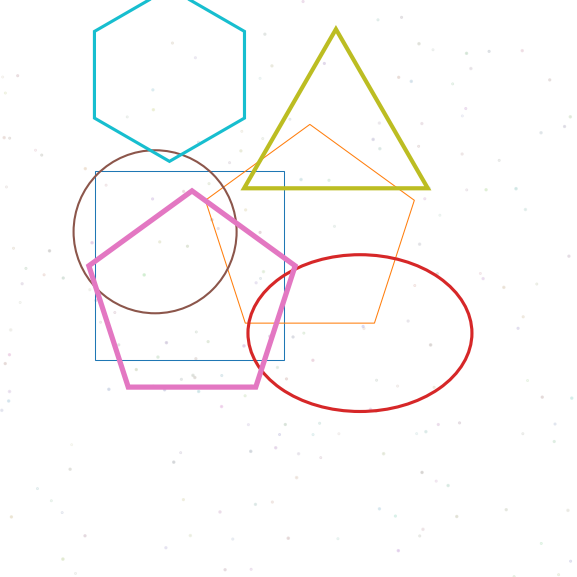[{"shape": "square", "thickness": 0.5, "radius": 0.82, "center": [0.328, 0.54]}, {"shape": "pentagon", "thickness": 0.5, "radius": 0.95, "center": [0.537, 0.593]}, {"shape": "oval", "thickness": 1.5, "radius": 0.97, "center": [0.623, 0.422]}, {"shape": "circle", "thickness": 1, "radius": 0.71, "center": [0.269, 0.598]}, {"shape": "pentagon", "thickness": 2.5, "radius": 0.94, "center": [0.332, 0.481]}, {"shape": "triangle", "thickness": 2, "radius": 0.92, "center": [0.582, 0.765]}, {"shape": "hexagon", "thickness": 1.5, "radius": 0.75, "center": [0.293, 0.87]}]